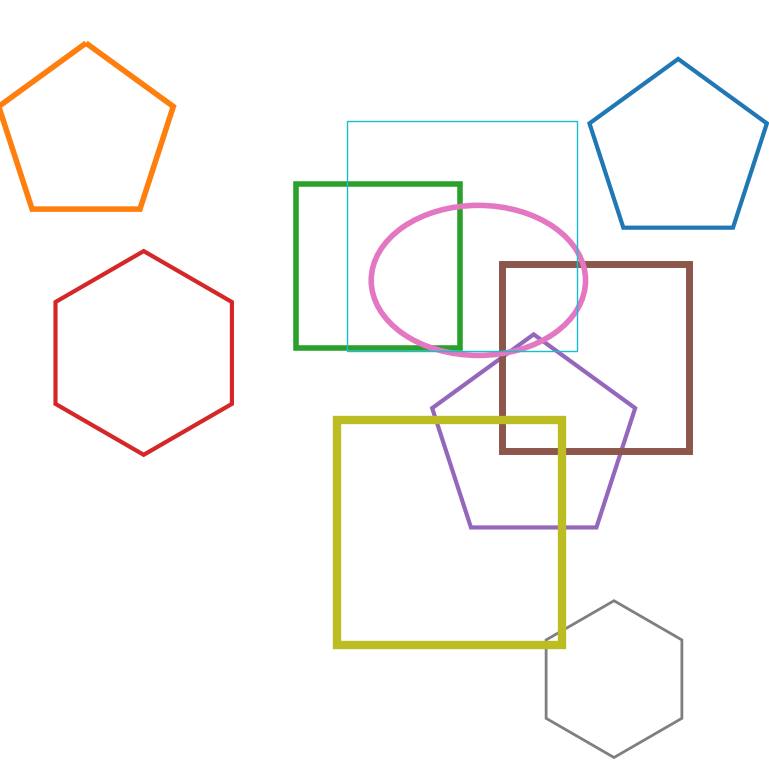[{"shape": "pentagon", "thickness": 1.5, "radius": 0.61, "center": [0.881, 0.802]}, {"shape": "pentagon", "thickness": 2, "radius": 0.6, "center": [0.112, 0.825]}, {"shape": "square", "thickness": 2, "radius": 0.53, "center": [0.491, 0.655]}, {"shape": "hexagon", "thickness": 1.5, "radius": 0.66, "center": [0.187, 0.542]}, {"shape": "pentagon", "thickness": 1.5, "radius": 0.69, "center": [0.693, 0.427]}, {"shape": "square", "thickness": 2.5, "radius": 0.61, "center": [0.774, 0.536]}, {"shape": "oval", "thickness": 2, "radius": 0.7, "center": [0.621, 0.636]}, {"shape": "hexagon", "thickness": 1, "radius": 0.51, "center": [0.797, 0.118]}, {"shape": "square", "thickness": 3, "radius": 0.73, "center": [0.584, 0.309]}, {"shape": "square", "thickness": 0.5, "radius": 0.75, "center": [0.599, 0.693]}]